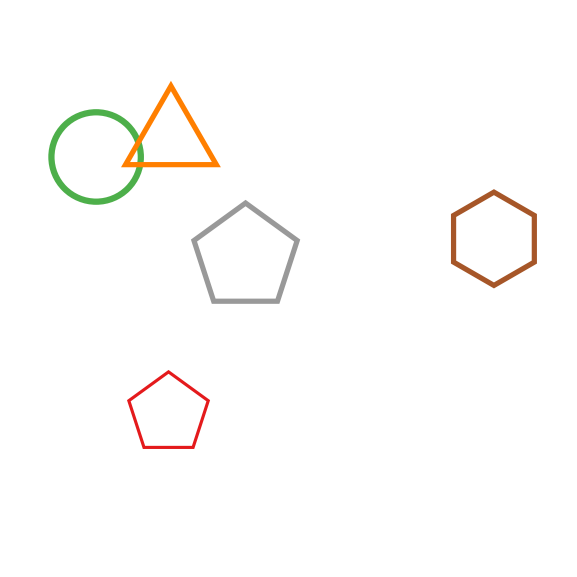[{"shape": "pentagon", "thickness": 1.5, "radius": 0.36, "center": [0.292, 0.283]}, {"shape": "circle", "thickness": 3, "radius": 0.39, "center": [0.166, 0.727]}, {"shape": "triangle", "thickness": 2.5, "radius": 0.45, "center": [0.296, 0.759]}, {"shape": "hexagon", "thickness": 2.5, "radius": 0.4, "center": [0.855, 0.586]}, {"shape": "pentagon", "thickness": 2.5, "radius": 0.47, "center": [0.425, 0.554]}]